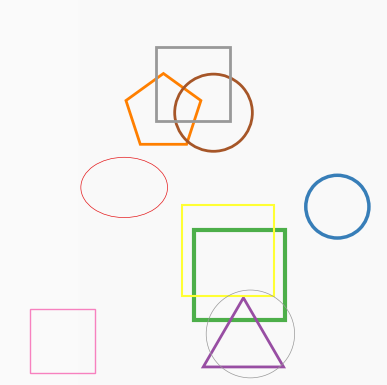[{"shape": "oval", "thickness": 0.5, "radius": 0.56, "center": [0.32, 0.513]}, {"shape": "circle", "thickness": 2.5, "radius": 0.41, "center": [0.871, 0.463]}, {"shape": "square", "thickness": 3, "radius": 0.59, "center": [0.617, 0.286]}, {"shape": "triangle", "thickness": 2, "radius": 0.6, "center": [0.628, 0.107]}, {"shape": "pentagon", "thickness": 2, "radius": 0.51, "center": [0.422, 0.707]}, {"shape": "square", "thickness": 1.5, "radius": 0.59, "center": [0.588, 0.349]}, {"shape": "circle", "thickness": 2, "radius": 0.5, "center": [0.551, 0.707]}, {"shape": "square", "thickness": 1, "radius": 0.42, "center": [0.162, 0.114]}, {"shape": "circle", "thickness": 0.5, "radius": 0.57, "center": [0.646, 0.133]}, {"shape": "square", "thickness": 2, "radius": 0.48, "center": [0.499, 0.782]}]